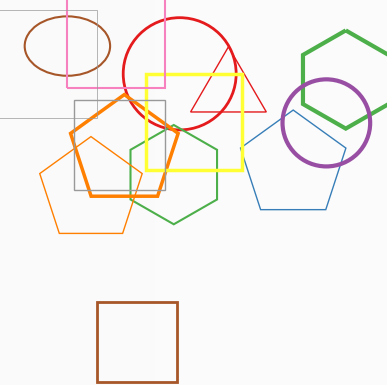[{"shape": "triangle", "thickness": 1, "radius": 0.56, "center": [0.59, 0.766]}, {"shape": "circle", "thickness": 2, "radius": 0.73, "center": [0.464, 0.808]}, {"shape": "pentagon", "thickness": 1, "radius": 0.72, "center": [0.757, 0.571]}, {"shape": "hexagon", "thickness": 3, "radius": 0.64, "center": [0.892, 0.793]}, {"shape": "hexagon", "thickness": 1.5, "radius": 0.64, "center": [0.448, 0.546]}, {"shape": "circle", "thickness": 3, "radius": 0.57, "center": [0.842, 0.681]}, {"shape": "pentagon", "thickness": 2.5, "radius": 0.73, "center": [0.321, 0.608]}, {"shape": "pentagon", "thickness": 1, "radius": 0.69, "center": [0.235, 0.506]}, {"shape": "square", "thickness": 2.5, "radius": 0.62, "center": [0.5, 0.683]}, {"shape": "square", "thickness": 2, "radius": 0.52, "center": [0.354, 0.111]}, {"shape": "oval", "thickness": 1.5, "radius": 0.55, "center": [0.174, 0.88]}, {"shape": "square", "thickness": 1.5, "radius": 0.63, "center": [0.299, 0.897]}, {"shape": "square", "thickness": 1, "radius": 0.58, "center": [0.308, 0.624]}, {"shape": "square", "thickness": 0.5, "radius": 0.7, "center": [0.109, 0.835]}]